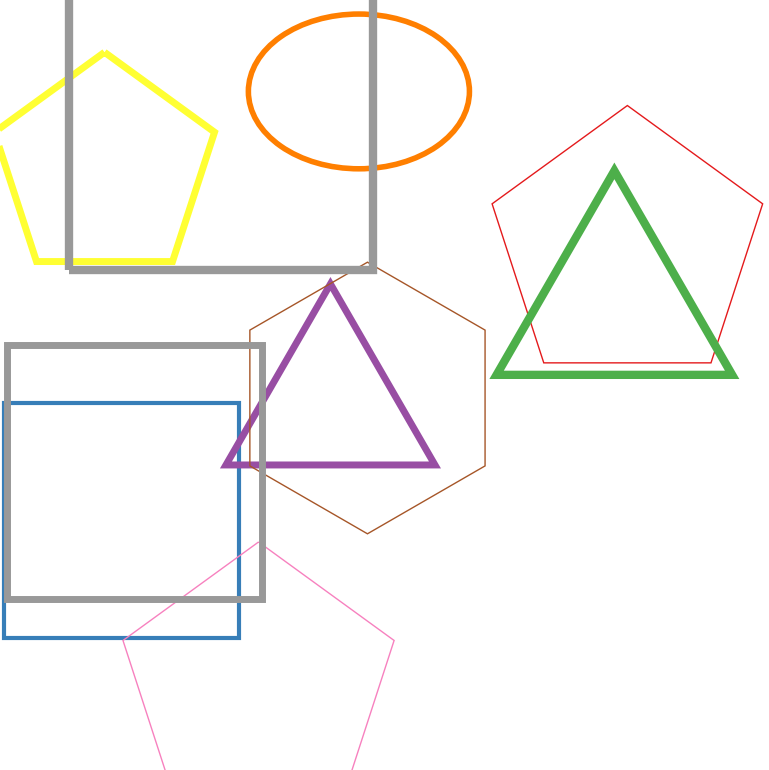[{"shape": "pentagon", "thickness": 0.5, "radius": 0.92, "center": [0.815, 0.678]}, {"shape": "square", "thickness": 1.5, "radius": 0.76, "center": [0.158, 0.324]}, {"shape": "triangle", "thickness": 3, "radius": 0.88, "center": [0.798, 0.601]}, {"shape": "triangle", "thickness": 2.5, "radius": 0.78, "center": [0.429, 0.475]}, {"shape": "oval", "thickness": 2, "radius": 0.72, "center": [0.466, 0.881]}, {"shape": "pentagon", "thickness": 2.5, "radius": 0.75, "center": [0.136, 0.782]}, {"shape": "hexagon", "thickness": 0.5, "radius": 0.88, "center": [0.477, 0.483]}, {"shape": "pentagon", "thickness": 0.5, "radius": 0.93, "center": [0.336, 0.111]}, {"shape": "square", "thickness": 3, "radius": 0.98, "center": [0.287, 0.846]}, {"shape": "square", "thickness": 2.5, "radius": 0.83, "center": [0.175, 0.387]}]